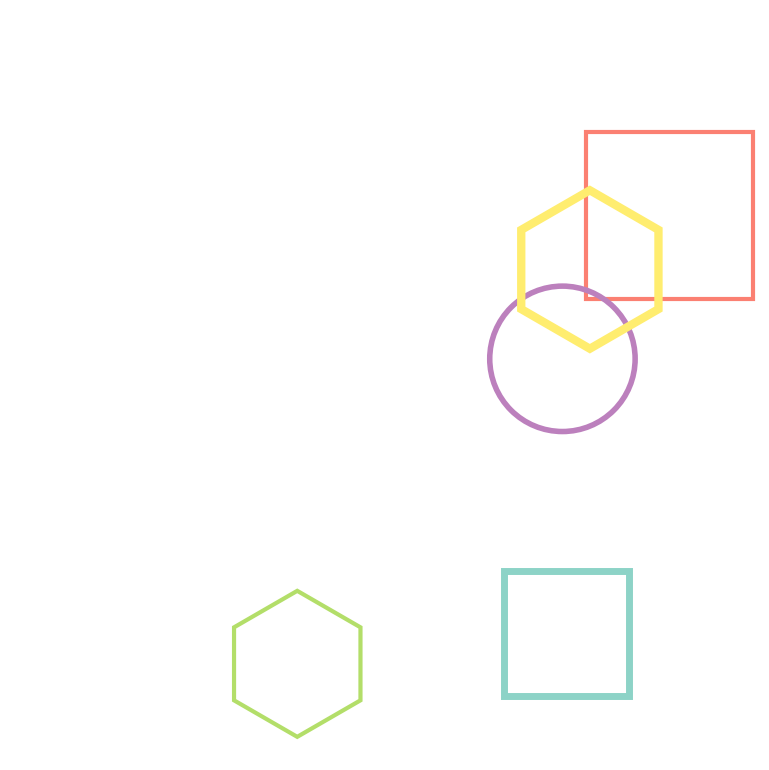[{"shape": "square", "thickness": 2.5, "radius": 0.41, "center": [0.735, 0.178]}, {"shape": "square", "thickness": 1.5, "radius": 0.54, "center": [0.87, 0.72]}, {"shape": "hexagon", "thickness": 1.5, "radius": 0.47, "center": [0.386, 0.138]}, {"shape": "circle", "thickness": 2, "radius": 0.47, "center": [0.73, 0.534]}, {"shape": "hexagon", "thickness": 3, "radius": 0.51, "center": [0.766, 0.65]}]